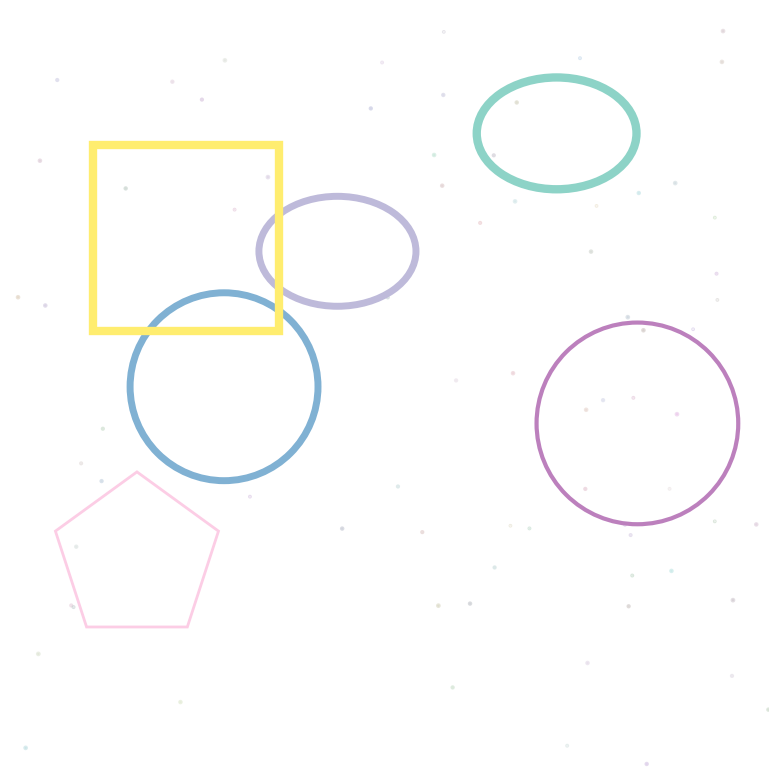[{"shape": "oval", "thickness": 3, "radius": 0.52, "center": [0.723, 0.827]}, {"shape": "oval", "thickness": 2.5, "radius": 0.51, "center": [0.438, 0.674]}, {"shape": "circle", "thickness": 2.5, "radius": 0.61, "center": [0.291, 0.498]}, {"shape": "pentagon", "thickness": 1, "radius": 0.56, "center": [0.178, 0.276]}, {"shape": "circle", "thickness": 1.5, "radius": 0.65, "center": [0.828, 0.45]}, {"shape": "square", "thickness": 3, "radius": 0.6, "center": [0.241, 0.691]}]